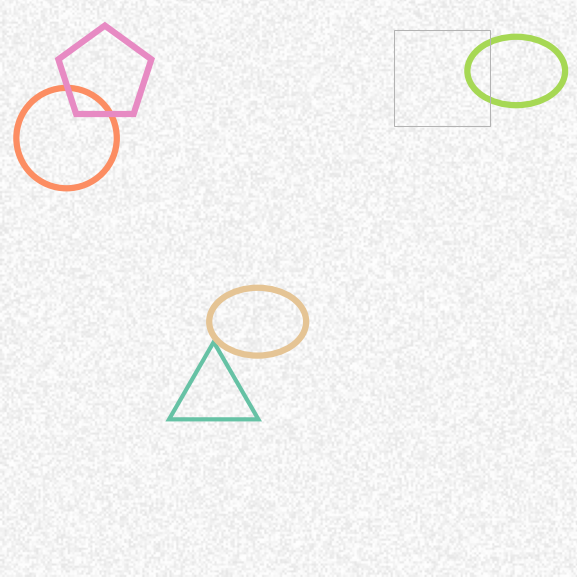[{"shape": "triangle", "thickness": 2, "radius": 0.45, "center": [0.37, 0.318]}, {"shape": "circle", "thickness": 3, "radius": 0.43, "center": [0.115, 0.76]}, {"shape": "pentagon", "thickness": 3, "radius": 0.42, "center": [0.182, 0.87]}, {"shape": "oval", "thickness": 3, "radius": 0.42, "center": [0.894, 0.876]}, {"shape": "oval", "thickness": 3, "radius": 0.42, "center": [0.446, 0.442]}, {"shape": "square", "thickness": 0.5, "radius": 0.42, "center": [0.765, 0.865]}]